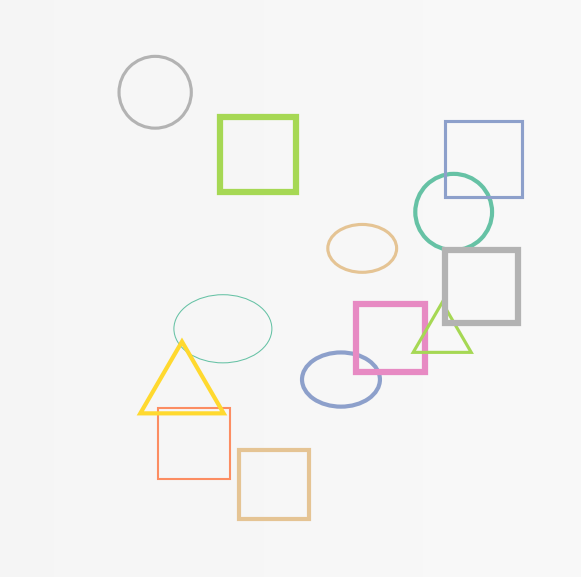[{"shape": "oval", "thickness": 0.5, "radius": 0.42, "center": [0.383, 0.43]}, {"shape": "circle", "thickness": 2, "radius": 0.33, "center": [0.781, 0.632]}, {"shape": "square", "thickness": 1, "radius": 0.31, "center": [0.334, 0.231]}, {"shape": "oval", "thickness": 2, "radius": 0.34, "center": [0.587, 0.342]}, {"shape": "square", "thickness": 1.5, "radius": 0.33, "center": [0.832, 0.724]}, {"shape": "square", "thickness": 3, "radius": 0.29, "center": [0.672, 0.413]}, {"shape": "triangle", "thickness": 1.5, "radius": 0.29, "center": [0.761, 0.418]}, {"shape": "square", "thickness": 3, "radius": 0.33, "center": [0.444, 0.732]}, {"shape": "triangle", "thickness": 2, "radius": 0.41, "center": [0.313, 0.325]}, {"shape": "oval", "thickness": 1.5, "radius": 0.3, "center": [0.623, 0.569]}, {"shape": "square", "thickness": 2, "radius": 0.3, "center": [0.472, 0.16]}, {"shape": "circle", "thickness": 1.5, "radius": 0.31, "center": [0.267, 0.839]}, {"shape": "square", "thickness": 3, "radius": 0.32, "center": [0.828, 0.503]}]